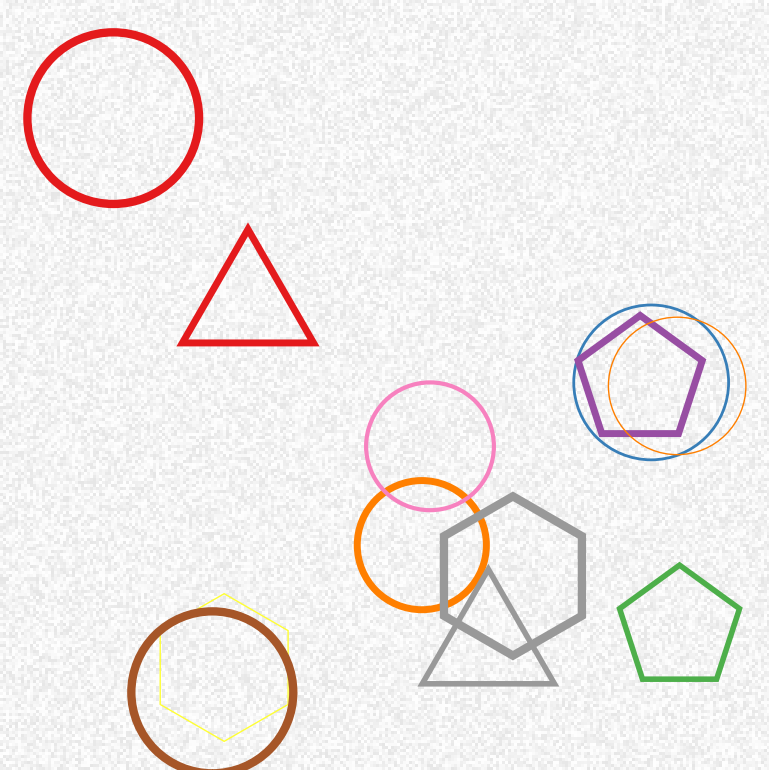[{"shape": "triangle", "thickness": 2.5, "radius": 0.49, "center": [0.322, 0.604]}, {"shape": "circle", "thickness": 3, "radius": 0.56, "center": [0.147, 0.847]}, {"shape": "circle", "thickness": 1, "radius": 0.5, "center": [0.846, 0.503]}, {"shape": "pentagon", "thickness": 2, "radius": 0.41, "center": [0.883, 0.184]}, {"shape": "pentagon", "thickness": 2.5, "radius": 0.42, "center": [0.831, 0.505]}, {"shape": "circle", "thickness": 0.5, "radius": 0.45, "center": [0.879, 0.499]}, {"shape": "circle", "thickness": 2.5, "radius": 0.42, "center": [0.548, 0.292]}, {"shape": "hexagon", "thickness": 0.5, "radius": 0.48, "center": [0.291, 0.133]}, {"shape": "circle", "thickness": 3, "radius": 0.53, "center": [0.276, 0.101]}, {"shape": "circle", "thickness": 1.5, "radius": 0.41, "center": [0.558, 0.42]}, {"shape": "triangle", "thickness": 2, "radius": 0.5, "center": [0.634, 0.162]}, {"shape": "hexagon", "thickness": 3, "radius": 0.52, "center": [0.666, 0.252]}]